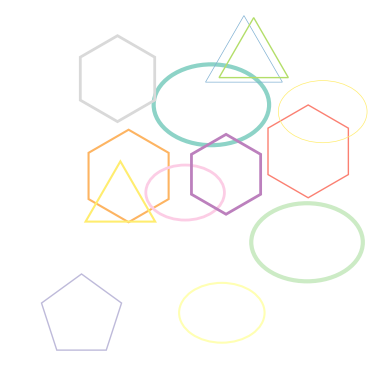[{"shape": "oval", "thickness": 3, "radius": 0.75, "center": [0.549, 0.728]}, {"shape": "oval", "thickness": 1.5, "radius": 0.56, "center": [0.576, 0.188]}, {"shape": "pentagon", "thickness": 1, "radius": 0.55, "center": [0.212, 0.179]}, {"shape": "hexagon", "thickness": 1, "radius": 0.6, "center": [0.8, 0.607]}, {"shape": "triangle", "thickness": 0.5, "radius": 0.58, "center": [0.634, 0.844]}, {"shape": "hexagon", "thickness": 1.5, "radius": 0.6, "center": [0.334, 0.543]}, {"shape": "triangle", "thickness": 1, "radius": 0.52, "center": [0.659, 0.85]}, {"shape": "oval", "thickness": 2, "radius": 0.51, "center": [0.481, 0.5]}, {"shape": "hexagon", "thickness": 2, "radius": 0.56, "center": [0.305, 0.796]}, {"shape": "hexagon", "thickness": 2, "radius": 0.52, "center": [0.587, 0.547]}, {"shape": "oval", "thickness": 3, "radius": 0.72, "center": [0.798, 0.371]}, {"shape": "triangle", "thickness": 1.5, "radius": 0.52, "center": [0.313, 0.477]}, {"shape": "oval", "thickness": 0.5, "radius": 0.58, "center": [0.838, 0.71]}]